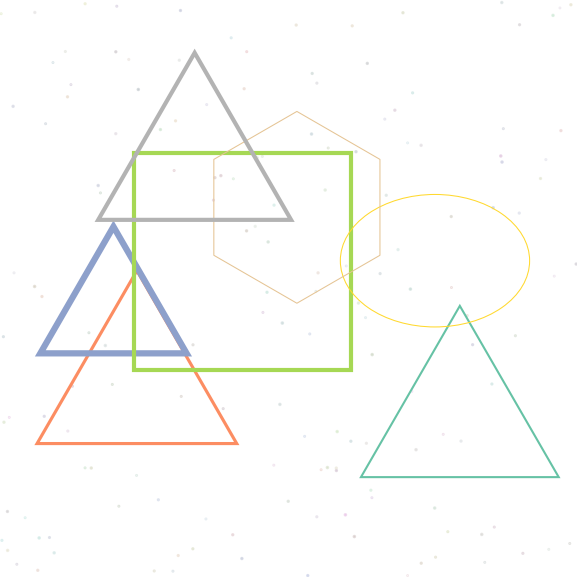[{"shape": "triangle", "thickness": 1, "radius": 0.99, "center": [0.796, 0.272]}, {"shape": "triangle", "thickness": 1.5, "radius": 1.0, "center": [0.237, 0.331]}, {"shape": "triangle", "thickness": 3, "radius": 0.73, "center": [0.196, 0.46]}, {"shape": "square", "thickness": 2, "radius": 0.94, "center": [0.42, 0.546]}, {"shape": "oval", "thickness": 0.5, "radius": 0.82, "center": [0.753, 0.548]}, {"shape": "hexagon", "thickness": 0.5, "radius": 0.83, "center": [0.514, 0.64]}, {"shape": "triangle", "thickness": 2, "radius": 0.96, "center": [0.337, 0.715]}]